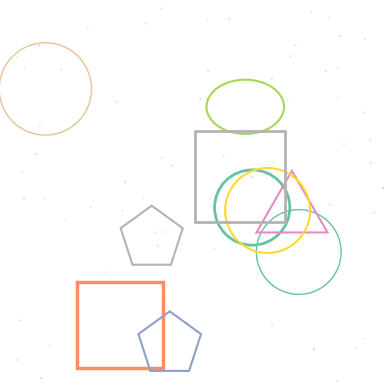[{"shape": "circle", "thickness": 2, "radius": 0.49, "center": [0.655, 0.461]}, {"shape": "circle", "thickness": 1, "radius": 0.55, "center": [0.776, 0.345]}, {"shape": "square", "thickness": 2.5, "radius": 0.56, "center": [0.312, 0.156]}, {"shape": "pentagon", "thickness": 1.5, "radius": 0.43, "center": [0.441, 0.106]}, {"shape": "triangle", "thickness": 1.5, "radius": 0.53, "center": [0.758, 0.45]}, {"shape": "oval", "thickness": 1.5, "radius": 0.5, "center": [0.637, 0.723]}, {"shape": "circle", "thickness": 1.5, "radius": 0.55, "center": [0.695, 0.453]}, {"shape": "circle", "thickness": 1, "radius": 0.6, "center": [0.118, 0.769]}, {"shape": "pentagon", "thickness": 1.5, "radius": 0.42, "center": [0.394, 0.381]}, {"shape": "square", "thickness": 2, "radius": 0.59, "center": [0.623, 0.542]}]